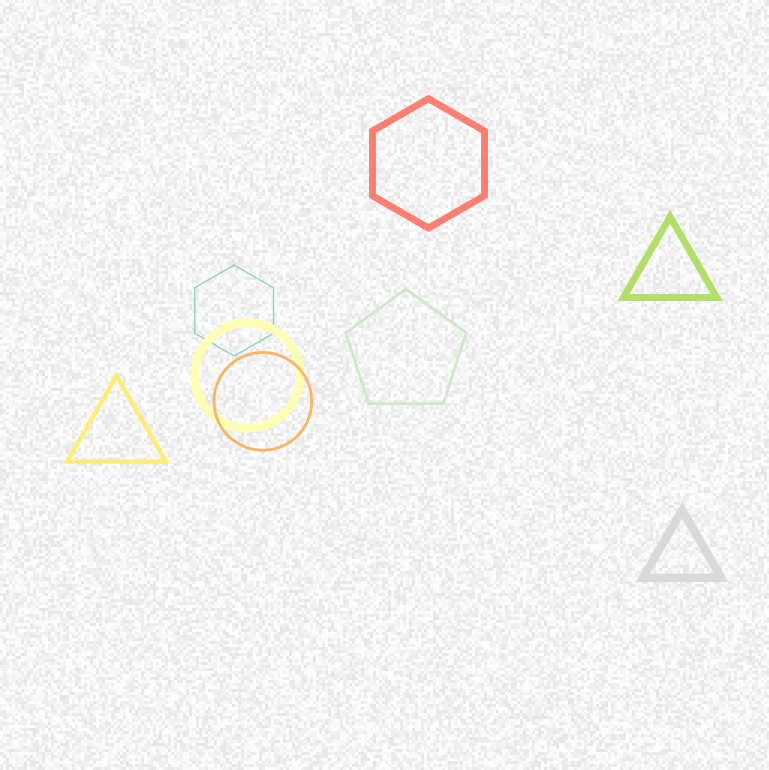[{"shape": "hexagon", "thickness": 0.5, "radius": 0.3, "center": [0.304, 0.597]}, {"shape": "circle", "thickness": 3, "radius": 0.34, "center": [0.321, 0.512]}, {"shape": "hexagon", "thickness": 2.5, "radius": 0.42, "center": [0.557, 0.788]}, {"shape": "circle", "thickness": 1, "radius": 0.32, "center": [0.341, 0.479]}, {"shape": "triangle", "thickness": 2.5, "radius": 0.35, "center": [0.87, 0.649]}, {"shape": "triangle", "thickness": 3, "radius": 0.29, "center": [0.886, 0.279]}, {"shape": "pentagon", "thickness": 1, "radius": 0.41, "center": [0.527, 0.542]}, {"shape": "triangle", "thickness": 1.5, "radius": 0.37, "center": [0.151, 0.438]}]